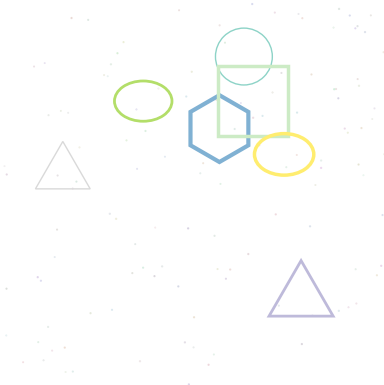[{"shape": "circle", "thickness": 1, "radius": 0.37, "center": [0.634, 0.853]}, {"shape": "triangle", "thickness": 2, "radius": 0.48, "center": [0.782, 0.227]}, {"shape": "hexagon", "thickness": 3, "radius": 0.43, "center": [0.57, 0.666]}, {"shape": "oval", "thickness": 2, "radius": 0.37, "center": [0.372, 0.737]}, {"shape": "triangle", "thickness": 1, "radius": 0.41, "center": [0.163, 0.55]}, {"shape": "square", "thickness": 2.5, "radius": 0.45, "center": [0.657, 0.739]}, {"shape": "oval", "thickness": 2.5, "radius": 0.39, "center": [0.738, 0.599]}]